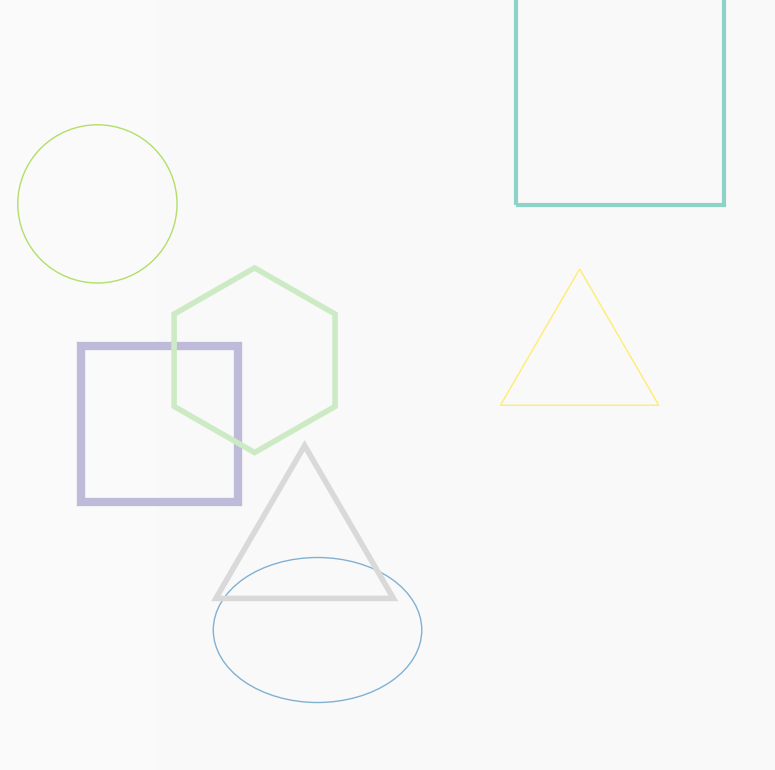[{"shape": "square", "thickness": 1.5, "radius": 0.67, "center": [0.8, 0.868]}, {"shape": "square", "thickness": 3, "radius": 0.51, "center": [0.206, 0.45]}, {"shape": "oval", "thickness": 0.5, "radius": 0.67, "center": [0.41, 0.182]}, {"shape": "circle", "thickness": 0.5, "radius": 0.51, "center": [0.126, 0.735]}, {"shape": "triangle", "thickness": 2, "radius": 0.66, "center": [0.393, 0.289]}, {"shape": "hexagon", "thickness": 2, "radius": 0.6, "center": [0.328, 0.532]}, {"shape": "triangle", "thickness": 0.5, "radius": 0.59, "center": [0.748, 0.533]}]